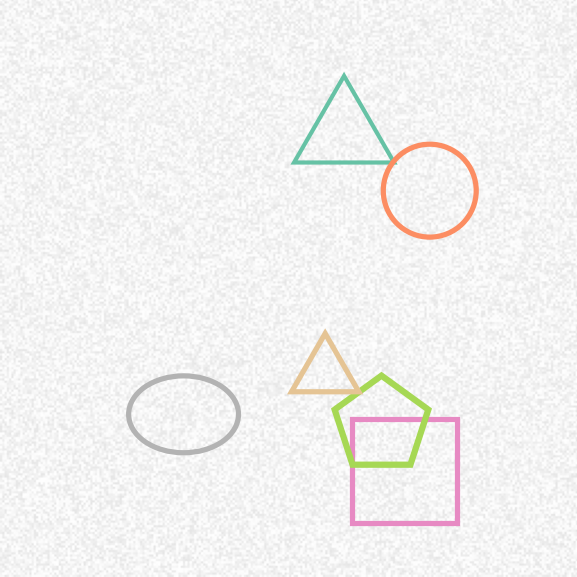[{"shape": "triangle", "thickness": 2, "radius": 0.5, "center": [0.596, 0.768]}, {"shape": "circle", "thickness": 2.5, "radius": 0.4, "center": [0.744, 0.669]}, {"shape": "square", "thickness": 2.5, "radius": 0.45, "center": [0.7, 0.184]}, {"shape": "pentagon", "thickness": 3, "radius": 0.43, "center": [0.661, 0.263]}, {"shape": "triangle", "thickness": 2.5, "radius": 0.34, "center": [0.563, 0.354]}, {"shape": "oval", "thickness": 2.5, "radius": 0.48, "center": [0.318, 0.282]}]